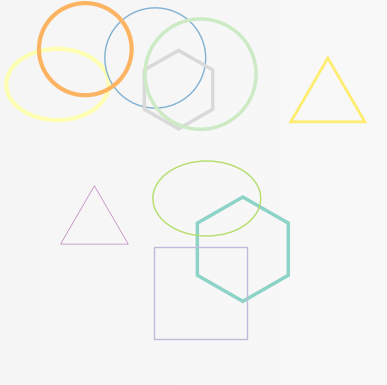[{"shape": "hexagon", "thickness": 2.5, "radius": 0.68, "center": [0.627, 0.353]}, {"shape": "oval", "thickness": 3, "radius": 0.66, "center": [0.148, 0.781]}, {"shape": "square", "thickness": 1, "radius": 0.6, "center": [0.518, 0.239]}, {"shape": "circle", "thickness": 1, "radius": 0.65, "center": [0.401, 0.849]}, {"shape": "circle", "thickness": 3, "radius": 0.6, "center": [0.22, 0.872]}, {"shape": "oval", "thickness": 1, "radius": 0.7, "center": [0.534, 0.484]}, {"shape": "hexagon", "thickness": 2.5, "radius": 0.51, "center": [0.461, 0.767]}, {"shape": "triangle", "thickness": 0.5, "radius": 0.5, "center": [0.244, 0.416]}, {"shape": "circle", "thickness": 2.5, "radius": 0.72, "center": [0.518, 0.807]}, {"shape": "triangle", "thickness": 2, "radius": 0.55, "center": [0.846, 0.739]}]